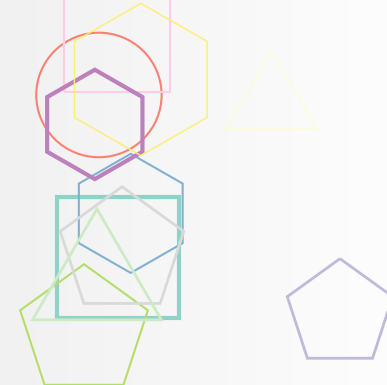[{"shape": "square", "thickness": 3, "radius": 0.79, "center": [0.304, 0.332]}, {"shape": "triangle", "thickness": 0.5, "radius": 0.67, "center": [0.701, 0.732]}, {"shape": "pentagon", "thickness": 2, "radius": 0.72, "center": [0.877, 0.185]}, {"shape": "circle", "thickness": 1.5, "radius": 0.81, "center": [0.255, 0.753]}, {"shape": "hexagon", "thickness": 1.5, "radius": 0.77, "center": [0.337, 0.446]}, {"shape": "pentagon", "thickness": 1.5, "radius": 0.87, "center": [0.217, 0.141]}, {"shape": "square", "thickness": 1.5, "radius": 0.68, "center": [0.301, 0.897]}, {"shape": "pentagon", "thickness": 2, "radius": 0.84, "center": [0.315, 0.347]}, {"shape": "hexagon", "thickness": 3, "radius": 0.71, "center": [0.245, 0.677]}, {"shape": "triangle", "thickness": 2, "radius": 0.96, "center": [0.25, 0.265]}, {"shape": "hexagon", "thickness": 1, "radius": 0.99, "center": [0.363, 0.794]}]